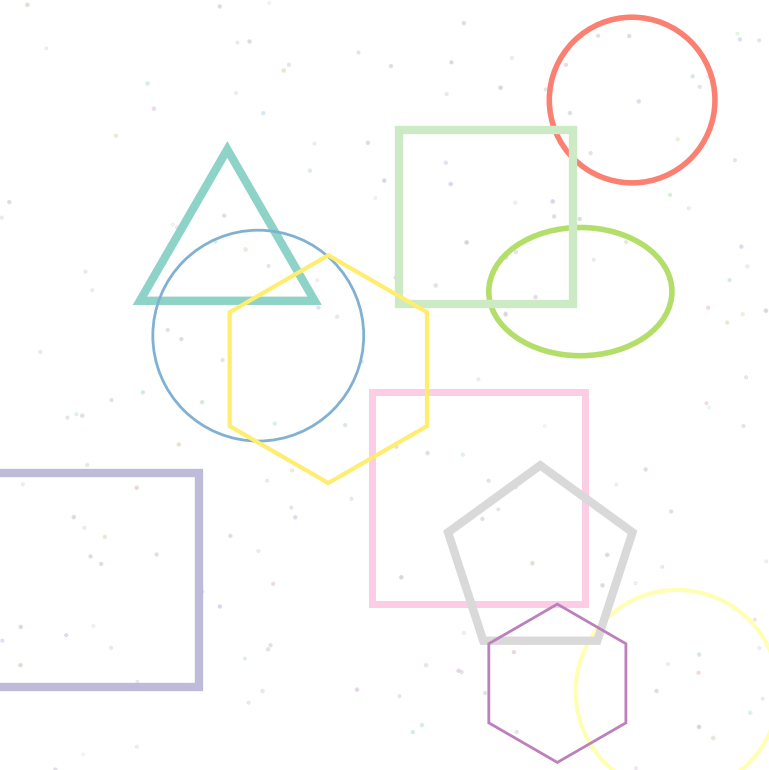[{"shape": "triangle", "thickness": 3, "radius": 0.66, "center": [0.295, 0.675]}, {"shape": "circle", "thickness": 1.5, "radius": 0.66, "center": [0.879, 0.102]}, {"shape": "square", "thickness": 3, "radius": 0.7, "center": [0.118, 0.247]}, {"shape": "circle", "thickness": 2, "radius": 0.54, "center": [0.821, 0.87]}, {"shape": "circle", "thickness": 1, "radius": 0.68, "center": [0.335, 0.564]}, {"shape": "oval", "thickness": 2, "radius": 0.59, "center": [0.754, 0.621]}, {"shape": "square", "thickness": 2.5, "radius": 0.69, "center": [0.622, 0.353]}, {"shape": "pentagon", "thickness": 3, "radius": 0.63, "center": [0.702, 0.27]}, {"shape": "hexagon", "thickness": 1, "radius": 0.51, "center": [0.724, 0.113]}, {"shape": "square", "thickness": 3, "radius": 0.56, "center": [0.631, 0.718]}, {"shape": "hexagon", "thickness": 1.5, "radius": 0.74, "center": [0.426, 0.521]}]